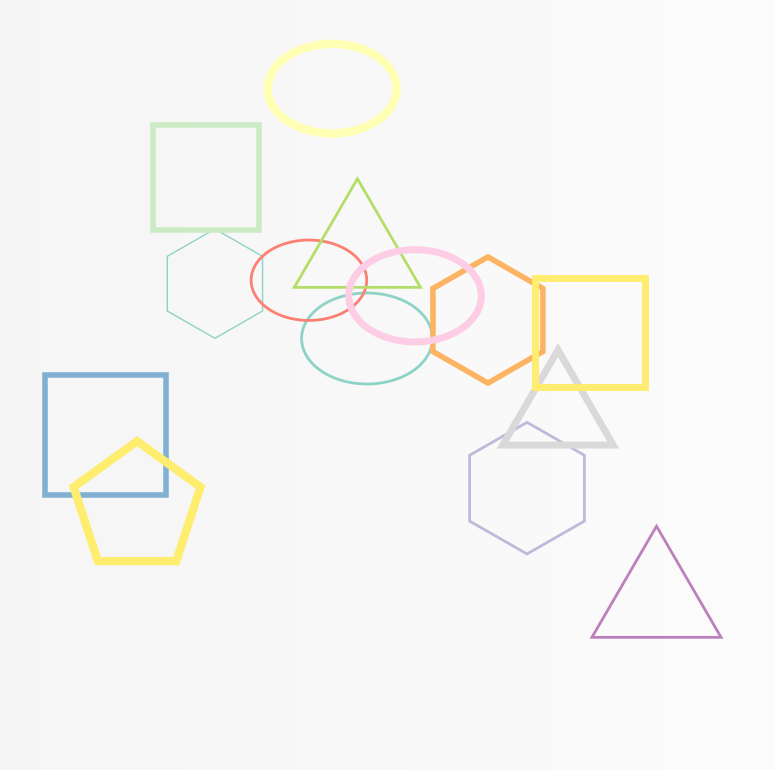[{"shape": "oval", "thickness": 1, "radius": 0.42, "center": [0.474, 0.56]}, {"shape": "hexagon", "thickness": 0.5, "radius": 0.35, "center": [0.277, 0.632]}, {"shape": "oval", "thickness": 3, "radius": 0.42, "center": [0.429, 0.885]}, {"shape": "hexagon", "thickness": 1, "radius": 0.43, "center": [0.68, 0.366]}, {"shape": "oval", "thickness": 1, "radius": 0.37, "center": [0.399, 0.636]}, {"shape": "square", "thickness": 2, "radius": 0.39, "center": [0.136, 0.435]}, {"shape": "hexagon", "thickness": 2, "radius": 0.41, "center": [0.63, 0.584]}, {"shape": "triangle", "thickness": 1, "radius": 0.47, "center": [0.461, 0.674]}, {"shape": "oval", "thickness": 2.5, "radius": 0.43, "center": [0.536, 0.616]}, {"shape": "triangle", "thickness": 2.5, "radius": 0.41, "center": [0.72, 0.463]}, {"shape": "triangle", "thickness": 1, "radius": 0.48, "center": [0.847, 0.22]}, {"shape": "square", "thickness": 2, "radius": 0.34, "center": [0.266, 0.77]}, {"shape": "pentagon", "thickness": 3, "radius": 0.43, "center": [0.177, 0.341]}, {"shape": "square", "thickness": 2.5, "radius": 0.35, "center": [0.762, 0.568]}]